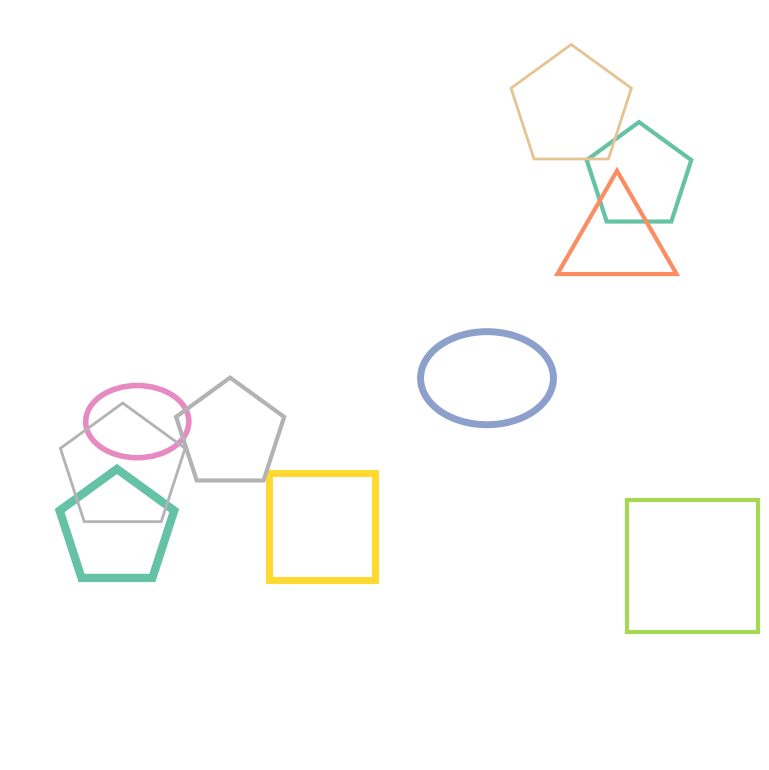[{"shape": "pentagon", "thickness": 3, "radius": 0.39, "center": [0.152, 0.313]}, {"shape": "pentagon", "thickness": 1.5, "radius": 0.36, "center": [0.83, 0.77]}, {"shape": "triangle", "thickness": 1.5, "radius": 0.45, "center": [0.801, 0.689]}, {"shape": "oval", "thickness": 2.5, "radius": 0.43, "center": [0.632, 0.509]}, {"shape": "oval", "thickness": 2, "radius": 0.33, "center": [0.178, 0.452]}, {"shape": "square", "thickness": 1.5, "radius": 0.43, "center": [0.899, 0.265]}, {"shape": "square", "thickness": 2.5, "radius": 0.35, "center": [0.418, 0.316]}, {"shape": "pentagon", "thickness": 1, "radius": 0.41, "center": [0.742, 0.86]}, {"shape": "pentagon", "thickness": 1, "radius": 0.43, "center": [0.159, 0.391]}, {"shape": "pentagon", "thickness": 1.5, "radius": 0.37, "center": [0.299, 0.436]}]